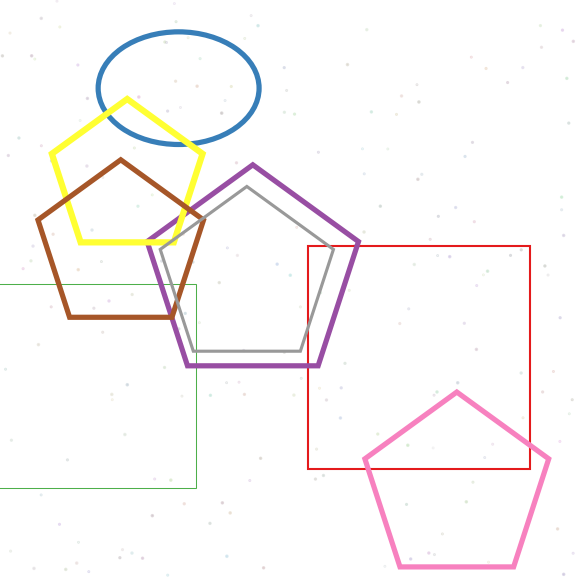[{"shape": "square", "thickness": 1, "radius": 0.96, "center": [0.725, 0.38]}, {"shape": "oval", "thickness": 2.5, "radius": 0.7, "center": [0.309, 0.846]}, {"shape": "square", "thickness": 0.5, "radius": 0.88, "center": [0.163, 0.33]}, {"shape": "pentagon", "thickness": 2.5, "radius": 0.96, "center": [0.438, 0.521]}, {"shape": "pentagon", "thickness": 3, "radius": 0.69, "center": [0.22, 0.69]}, {"shape": "pentagon", "thickness": 2.5, "radius": 0.75, "center": [0.209, 0.572]}, {"shape": "pentagon", "thickness": 2.5, "radius": 0.84, "center": [0.791, 0.153]}, {"shape": "pentagon", "thickness": 1.5, "radius": 0.79, "center": [0.427, 0.519]}]